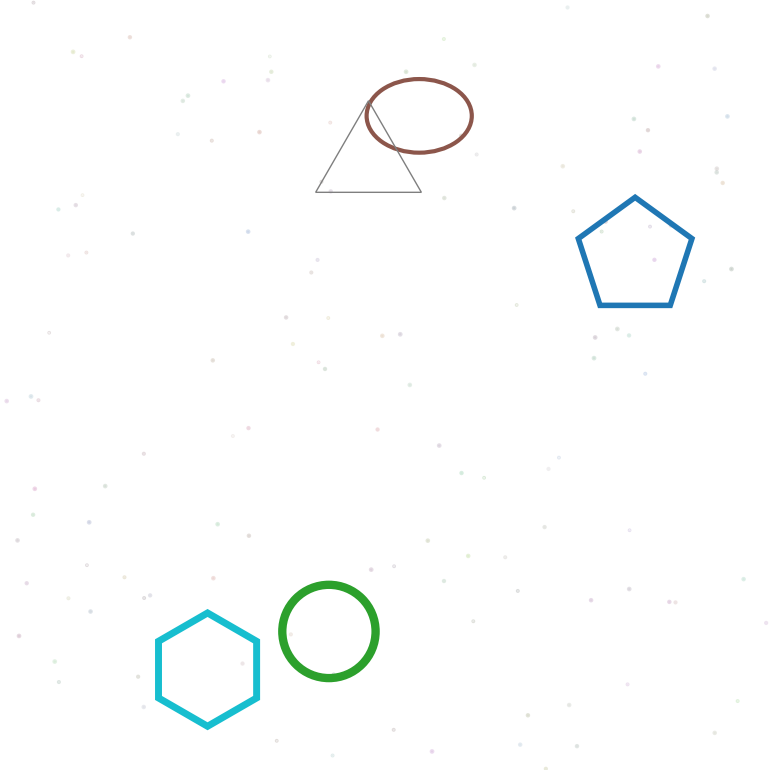[{"shape": "pentagon", "thickness": 2, "radius": 0.39, "center": [0.825, 0.666]}, {"shape": "circle", "thickness": 3, "radius": 0.3, "center": [0.427, 0.18]}, {"shape": "oval", "thickness": 1.5, "radius": 0.34, "center": [0.544, 0.85]}, {"shape": "triangle", "thickness": 0.5, "radius": 0.4, "center": [0.479, 0.79]}, {"shape": "hexagon", "thickness": 2.5, "radius": 0.37, "center": [0.27, 0.13]}]